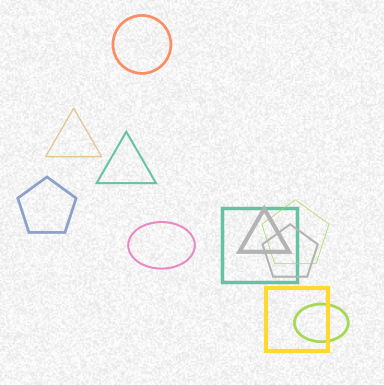[{"shape": "triangle", "thickness": 1.5, "radius": 0.45, "center": [0.328, 0.569]}, {"shape": "square", "thickness": 2.5, "radius": 0.48, "center": [0.674, 0.363]}, {"shape": "circle", "thickness": 2, "radius": 0.38, "center": [0.369, 0.885]}, {"shape": "pentagon", "thickness": 2, "radius": 0.4, "center": [0.122, 0.461]}, {"shape": "oval", "thickness": 1.5, "radius": 0.43, "center": [0.42, 0.363]}, {"shape": "oval", "thickness": 2, "radius": 0.35, "center": [0.835, 0.161]}, {"shape": "pentagon", "thickness": 0.5, "radius": 0.46, "center": [0.767, 0.389]}, {"shape": "square", "thickness": 3, "radius": 0.41, "center": [0.772, 0.17]}, {"shape": "triangle", "thickness": 1, "radius": 0.42, "center": [0.191, 0.635]}, {"shape": "pentagon", "thickness": 1.5, "radius": 0.38, "center": [0.754, 0.342]}, {"shape": "triangle", "thickness": 3, "radius": 0.37, "center": [0.686, 0.383]}]